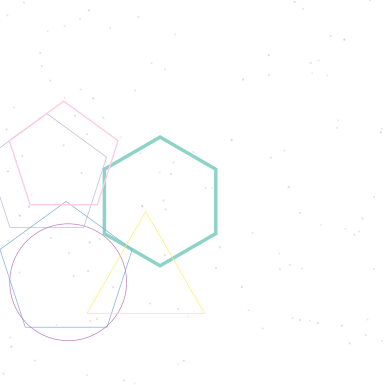[{"shape": "hexagon", "thickness": 2.5, "radius": 0.84, "center": [0.416, 0.477]}, {"shape": "pentagon", "thickness": 0.5, "radius": 0.82, "center": [0.122, 0.542]}, {"shape": "pentagon", "thickness": 0.5, "radius": 0.9, "center": [0.172, 0.296]}, {"shape": "pentagon", "thickness": 1, "radius": 0.74, "center": [0.165, 0.589]}, {"shape": "circle", "thickness": 0.5, "radius": 0.76, "center": [0.177, 0.267]}, {"shape": "triangle", "thickness": 0.5, "radius": 0.88, "center": [0.379, 0.274]}]